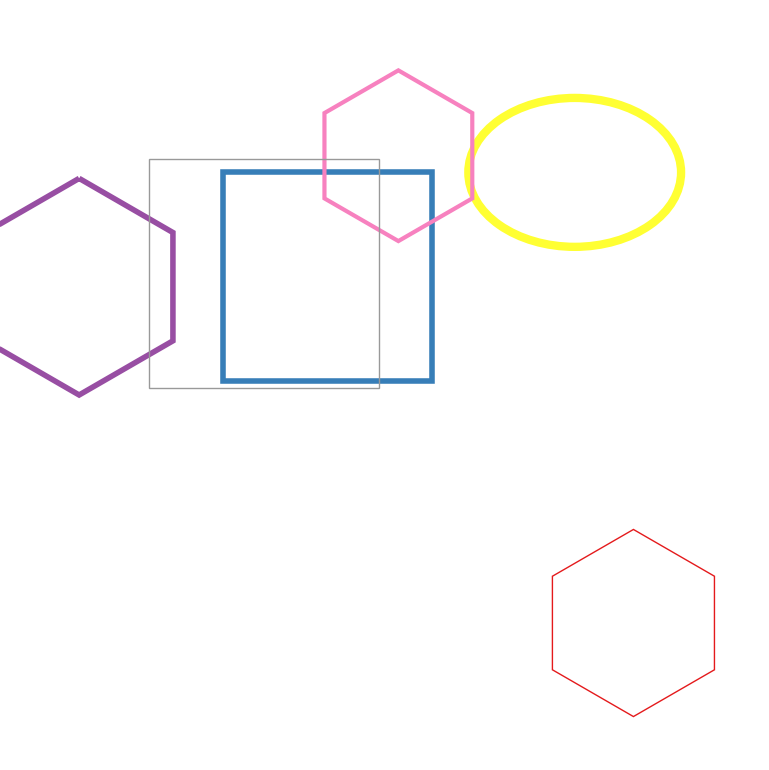[{"shape": "hexagon", "thickness": 0.5, "radius": 0.61, "center": [0.823, 0.191]}, {"shape": "square", "thickness": 2, "radius": 0.68, "center": [0.425, 0.641]}, {"shape": "hexagon", "thickness": 2, "radius": 0.7, "center": [0.103, 0.628]}, {"shape": "oval", "thickness": 3, "radius": 0.69, "center": [0.746, 0.776]}, {"shape": "hexagon", "thickness": 1.5, "radius": 0.55, "center": [0.517, 0.798]}, {"shape": "square", "thickness": 0.5, "radius": 0.75, "center": [0.343, 0.645]}]